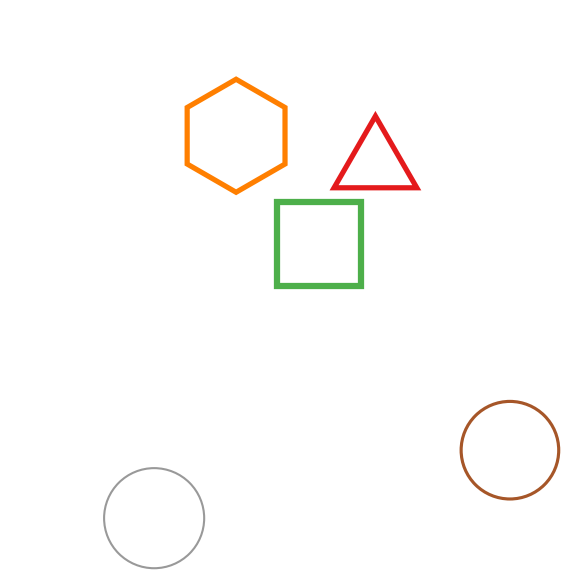[{"shape": "triangle", "thickness": 2.5, "radius": 0.41, "center": [0.65, 0.715]}, {"shape": "square", "thickness": 3, "radius": 0.36, "center": [0.552, 0.576]}, {"shape": "hexagon", "thickness": 2.5, "radius": 0.49, "center": [0.409, 0.764]}, {"shape": "circle", "thickness": 1.5, "radius": 0.42, "center": [0.883, 0.22]}, {"shape": "circle", "thickness": 1, "radius": 0.43, "center": [0.267, 0.102]}]